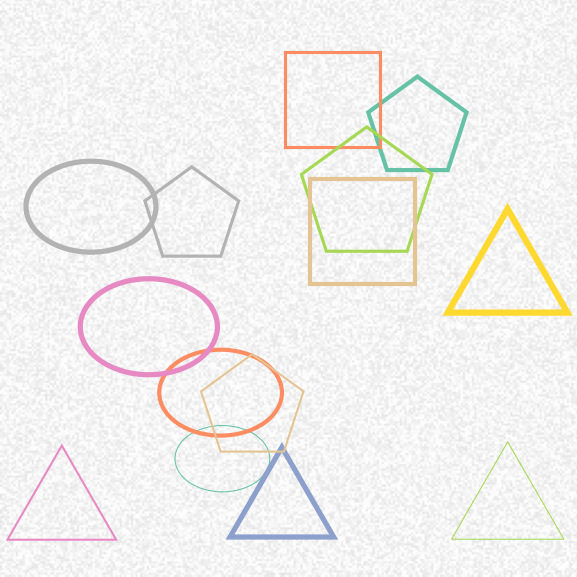[{"shape": "pentagon", "thickness": 2, "radius": 0.45, "center": [0.723, 0.777]}, {"shape": "oval", "thickness": 0.5, "radius": 0.41, "center": [0.385, 0.205]}, {"shape": "oval", "thickness": 2, "radius": 0.53, "center": [0.382, 0.319]}, {"shape": "square", "thickness": 1.5, "radius": 0.41, "center": [0.575, 0.827]}, {"shape": "triangle", "thickness": 2.5, "radius": 0.52, "center": [0.488, 0.121]}, {"shape": "oval", "thickness": 2.5, "radius": 0.59, "center": [0.258, 0.433]}, {"shape": "triangle", "thickness": 1, "radius": 0.54, "center": [0.107, 0.119]}, {"shape": "triangle", "thickness": 0.5, "radius": 0.56, "center": [0.879, 0.122]}, {"shape": "pentagon", "thickness": 1.5, "radius": 0.59, "center": [0.635, 0.66]}, {"shape": "triangle", "thickness": 3, "radius": 0.6, "center": [0.879, 0.518]}, {"shape": "square", "thickness": 2, "radius": 0.45, "center": [0.627, 0.599]}, {"shape": "pentagon", "thickness": 1, "radius": 0.47, "center": [0.437, 0.293]}, {"shape": "oval", "thickness": 2.5, "radius": 0.56, "center": [0.158, 0.641]}, {"shape": "pentagon", "thickness": 1.5, "radius": 0.43, "center": [0.332, 0.625]}]